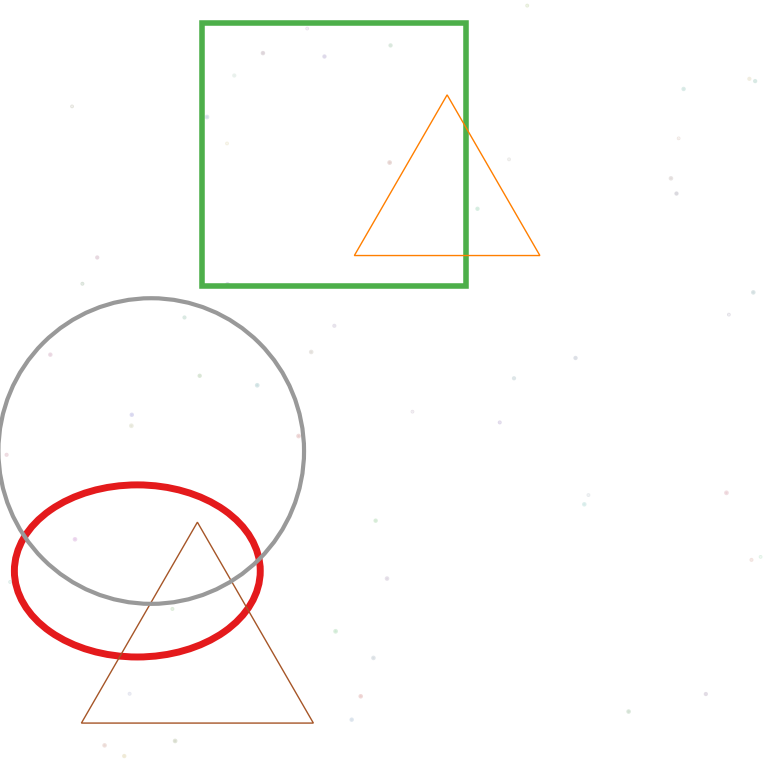[{"shape": "oval", "thickness": 2.5, "radius": 0.8, "center": [0.178, 0.259]}, {"shape": "square", "thickness": 2, "radius": 0.86, "center": [0.434, 0.799]}, {"shape": "triangle", "thickness": 0.5, "radius": 0.7, "center": [0.581, 0.738]}, {"shape": "triangle", "thickness": 0.5, "radius": 0.87, "center": [0.256, 0.148]}, {"shape": "circle", "thickness": 1.5, "radius": 0.99, "center": [0.196, 0.414]}]